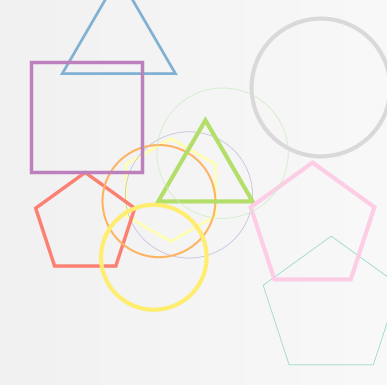[{"shape": "pentagon", "thickness": 0.5, "radius": 0.92, "center": [0.855, 0.202]}, {"shape": "hexagon", "thickness": 2, "radius": 0.67, "center": [0.441, 0.506]}, {"shape": "circle", "thickness": 0.5, "radius": 0.82, "center": [0.488, 0.494]}, {"shape": "pentagon", "thickness": 2.5, "radius": 0.67, "center": [0.22, 0.418]}, {"shape": "triangle", "thickness": 2, "radius": 0.84, "center": [0.307, 0.893]}, {"shape": "circle", "thickness": 1.5, "radius": 0.73, "center": [0.41, 0.478]}, {"shape": "triangle", "thickness": 3, "radius": 0.7, "center": [0.53, 0.547]}, {"shape": "pentagon", "thickness": 3, "radius": 0.84, "center": [0.807, 0.41]}, {"shape": "circle", "thickness": 3, "radius": 0.9, "center": [0.828, 0.773]}, {"shape": "square", "thickness": 2.5, "radius": 0.72, "center": [0.224, 0.696]}, {"shape": "circle", "thickness": 0.5, "radius": 0.85, "center": [0.574, 0.602]}, {"shape": "circle", "thickness": 3, "radius": 0.68, "center": [0.397, 0.332]}]